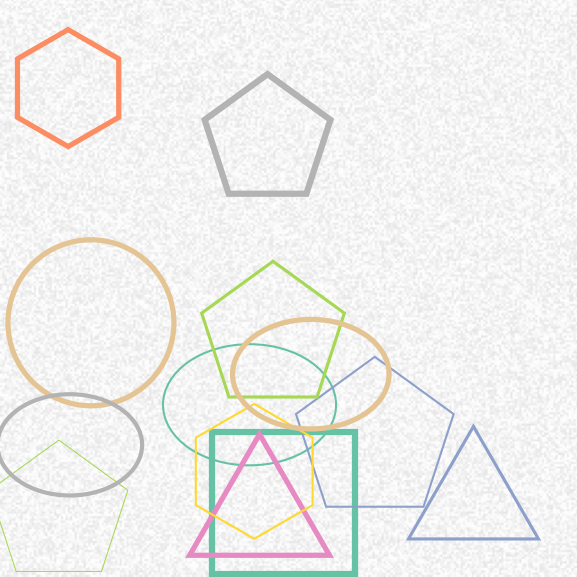[{"shape": "square", "thickness": 3, "radius": 0.62, "center": [0.491, 0.128]}, {"shape": "oval", "thickness": 1, "radius": 0.75, "center": [0.432, 0.298]}, {"shape": "hexagon", "thickness": 2.5, "radius": 0.51, "center": [0.118, 0.847]}, {"shape": "pentagon", "thickness": 1, "radius": 0.72, "center": [0.649, 0.238]}, {"shape": "triangle", "thickness": 1.5, "radius": 0.65, "center": [0.82, 0.131]}, {"shape": "triangle", "thickness": 2.5, "radius": 0.7, "center": [0.449, 0.108]}, {"shape": "pentagon", "thickness": 1.5, "radius": 0.65, "center": [0.473, 0.417]}, {"shape": "pentagon", "thickness": 0.5, "radius": 0.63, "center": [0.102, 0.111]}, {"shape": "hexagon", "thickness": 1, "radius": 0.58, "center": [0.44, 0.183]}, {"shape": "oval", "thickness": 2.5, "radius": 0.68, "center": [0.538, 0.351]}, {"shape": "circle", "thickness": 2.5, "radius": 0.72, "center": [0.157, 0.44]}, {"shape": "pentagon", "thickness": 3, "radius": 0.57, "center": [0.463, 0.756]}, {"shape": "oval", "thickness": 2, "radius": 0.63, "center": [0.121, 0.229]}]